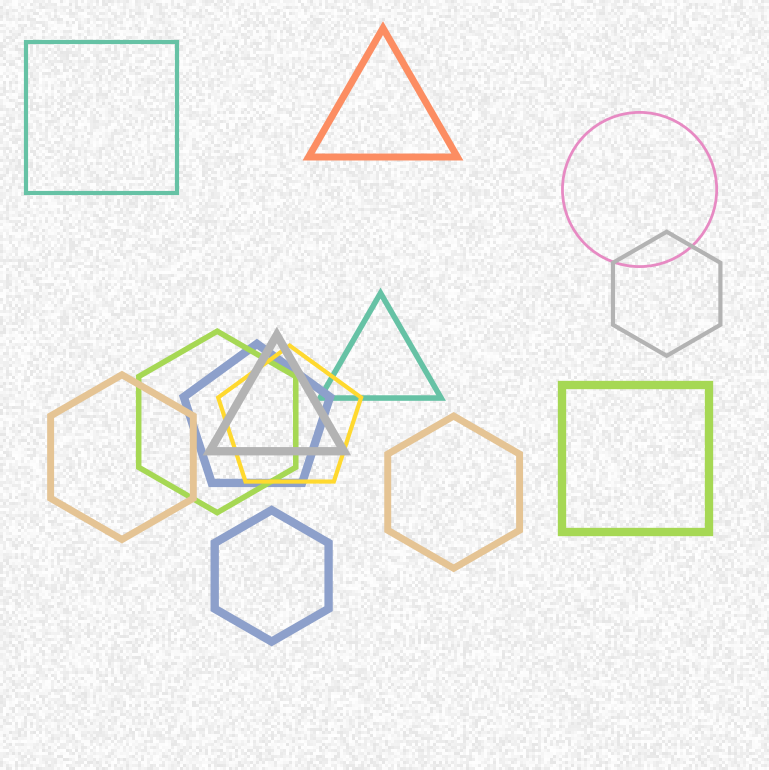[{"shape": "square", "thickness": 1.5, "radius": 0.49, "center": [0.132, 0.847]}, {"shape": "triangle", "thickness": 2, "radius": 0.45, "center": [0.494, 0.528]}, {"shape": "triangle", "thickness": 2.5, "radius": 0.56, "center": [0.497, 0.852]}, {"shape": "pentagon", "thickness": 3, "radius": 0.5, "center": [0.334, 0.454]}, {"shape": "hexagon", "thickness": 3, "radius": 0.43, "center": [0.353, 0.252]}, {"shape": "circle", "thickness": 1, "radius": 0.5, "center": [0.831, 0.754]}, {"shape": "square", "thickness": 3, "radius": 0.48, "center": [0.825, 0.405]}, {"shape": "hexagon", "thickness": 2, "radius": 0.59, "center": [0.282, 0.452]}, {"shape": "pentagon", "thickness": 1.5, "radius": 0.49, "center": [0.376, 0.454]}, {"shape": "hexagon", "thickness": 2.5, "radius": 0.53, "center": [0.158, 0.406]}, {"shape": "hexagon", "thickness": 2.5, "radius": 0.49, "center": [0.589, 0.361]}, {"shape": "triangle", "thickness": 3, "radius": 0.5, "center": [0.36, 0.464]}, {"shape": "hexagon", "thickness": 1.5, "radius": 0.4, "center": [0.866, 0.618]}]